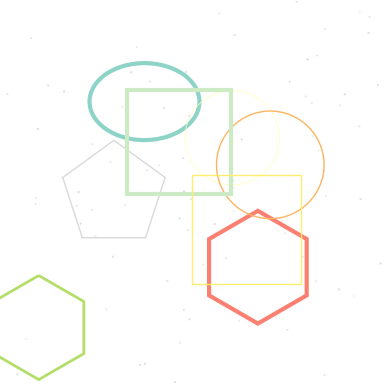[{"shape": "oval", "thickness": 3, "radius": 0.71, "center": [0.375, 0.736]}, {"shape": "circle", "thickness": 0.5, "radius": 0.61, "center": [0.603, 0.642]}, {"shape": "hexagon", "thickness": 3, "radius": 0.73, "center": [0.67, 0.306]}, {"shape": "circle", "thickness": 1, "radius": 0.7, "center": [0.702, 0.572]}, {"shape": "hexagon", "thickness": 2, "radius": 0.68, "center": [0.101, 0.149]}, {"shape": "pentagon", "thickness": 1, "radius": 0.7, "center": [0.296, 0.496]}, {"shape": "square", "thickness": 3, "radius": 0.68, "center": [0.464, 0.631]}, {"shape": "square", "thickness": 1, "radius": 0.71, "center": [0.64, 0.403]}]